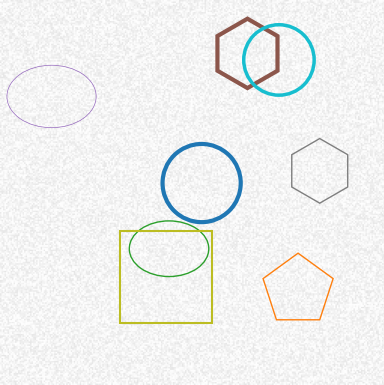[{"shape": "circle", "thickness": 3, "radius": 0.51, "center": [0.524, 0.525]}, {"shape": "pentagon", "thickness": 1, "radius": 0.48, "center": [0.774, 0.247]}, {"shape": "oval", "thickness": 1, "radius": 0.52, "center": [0.439, 0.354]}, {"shape": "oval", "thickness": 0.5, "radius": 0.58, "center": [0.134, 0.749]}, {"shape": "hexagon", "thickness": 3, "radius": 0.45, "center": [0.643, 0.861]}, {"shape": "hexagon", "thickness": 1, "radius": 0.42, "center": [0.83, 0.556]}, {"shape": "square", "thickness": 1.5, "radius": 0.6, "center": [0.432, 0.281]}, {"shape": "circle", "thickness": 2.5, "radius": 0.46, "center": [0.725, 0.844]}]